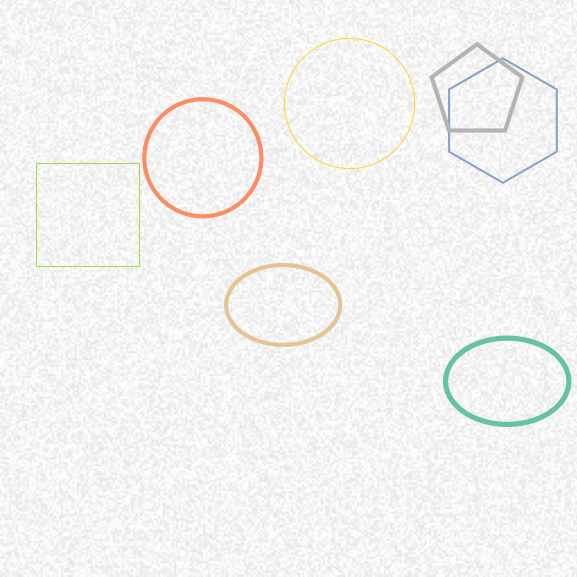[{"shape": "oval", "thickness": 2.5, "radius": 0.53, "center": [0.878, 0.339]}, {"shape": "circle", "thickness": 2, "radius": 0.51, "center": [0.351, 0.726]}, {"shape": "hexagon", "thickness": 1, "radius": 0.54, "center": [0.871, 0.79]}, {"shape": "square", "thickness": 0.5, "radius": 0.45, "center": [0.152, 0.628]}, {"shape": "circle", "thickness": 0.5, "radius": 0.56, "center": [0.605, 0.82]}, {"shape": "oval", "thickness": 2, "radius": 0.49, "center": [0.49, 0.471]}, {"shape": "pentagon", "thickness": 2, "radius": 0.41, "center": [0.826, 0.84]}]